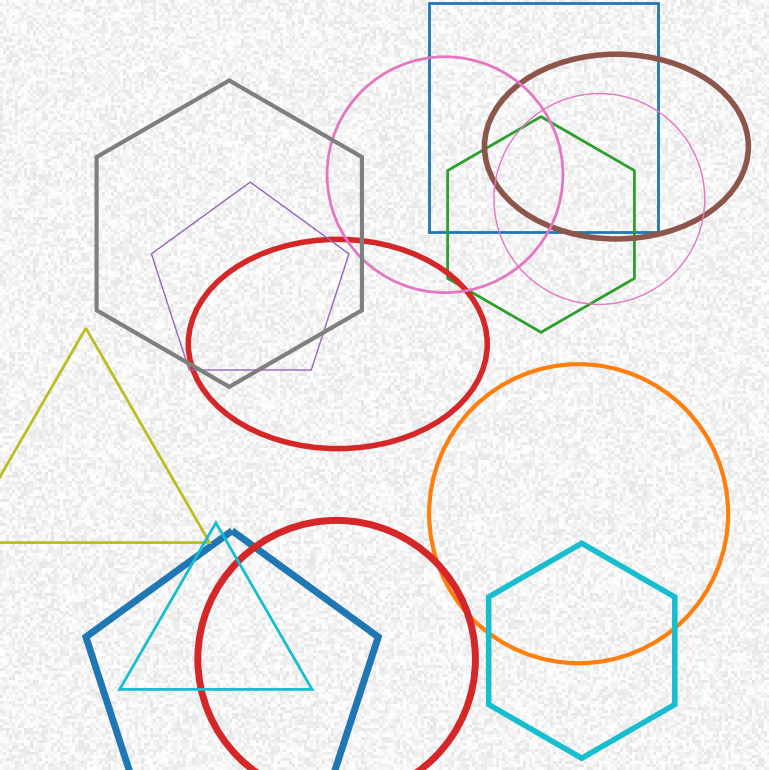[{"shape": "pentagon", "thickness": 2.5, "radius": 1.0, "center": [0.301, 0.111]}, {"shape": "square", "thickness": 1, "radius": 0.74, "center": [0.705, 0.848]}, {"shape": "circle", "thickness": 1.5, "radius": 0.97, "center": [0.751, 0.333]}, {"shape": "hexagon", "thickness": 1, "radius": 0.7, "center": [0.703, 0.708]}, {"shape": "oval", "thickness": 2, "radius": 0.97, "center": [0.439, 0.553]}, {"shape": "circle", "thickness": 2.5, "radius": 0.9, "center": [0.437, 0.144]}, {"shape": "pentagon", "thickness": 0.5, "radius": 0.67, "center": [0.325, 0.629]}, {"shape": "oval", "thickness": 2, "radius": 0.86, "center": [0.801, 0.81]}, {"shape": "circle", "thickness": 1, "radius": 0.77, "center": [0.578, 0.773]}, {"shape": "circle", "thickness": 0.5, "radius": 0.68, "center": [0.778, 0.742]}, {"shape": "hexagon", "thickness": 1.5, "radius": 0.99, "center": [0.298, 0.697]}, {"shape": "triangle", "thickness": 1, "radius": 0.93, "center": [0.111, 0.388]}, {"shape": "triangle", "thickness": 1, "radius": 0.72, "center": [0.28, 0.177]}, {"shape": "hexagon", "thickness": 2, "radius": 0.7, "center": [0.755, 0.155]}]